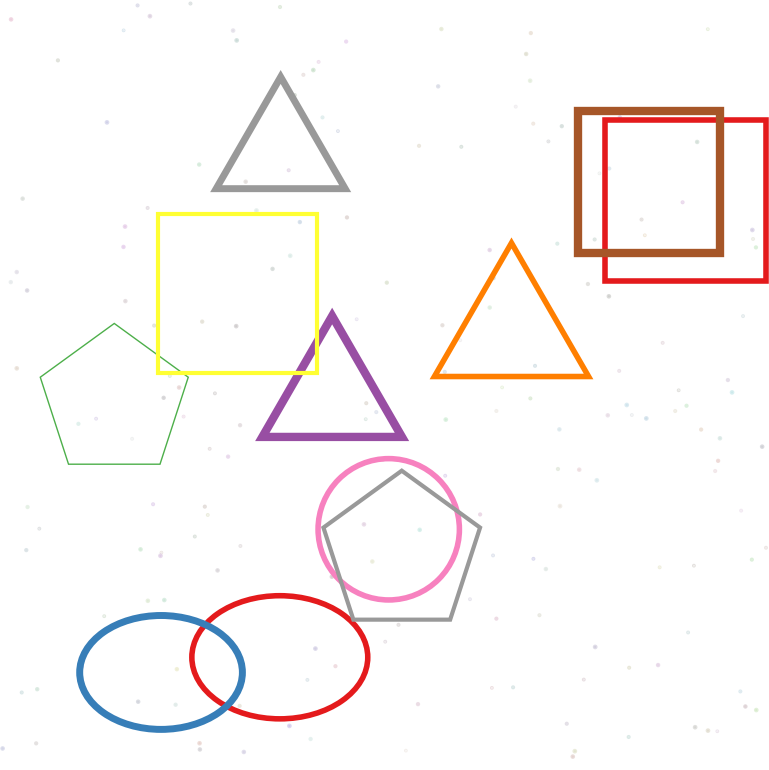[{"shape": "oval", "thickness": 2, "radius": 0.57, "center": [0.363, 0.146]}, {"shape": "square", "thickness": 2, "radius": 0.52, "center": [0.891, 0.74]}, {"shape": "oval", "thickness": 2.5, "radius": 0.53, "center": [0.209, 0.127]}, {"shape": "pentagon", "thickness": 0.5, "radius": 0.51, "center": [0.148, 0.479]}, {"shape": "triangle", "thickness": 3, "radius": 0.52, "center": [0.431, 0.485]}, {"shape": "triangle", "thickness": 2, "radius": 0.58, "center": [0.664, 0.569]}, {"shape": "square", "thickness": 1.5, "radius": 0.52, "center": [0.308, 0.619]}, {"shape": "square", "thickness": 3, "radius": 0.46, "center": [0.843, 0.764]}, {"shape": "circle", "thickness": 2, "radius": 0.46, "center": [0.505, 0.313]}, {"shape": "triangle", "thickness": 2.5, "radius": 0.48, "center": [0.365, 0.803]}, {"shape": "pentagon", "thickness": 1.5, "radius": 0.53, "center": [0.522, 0.282]}]